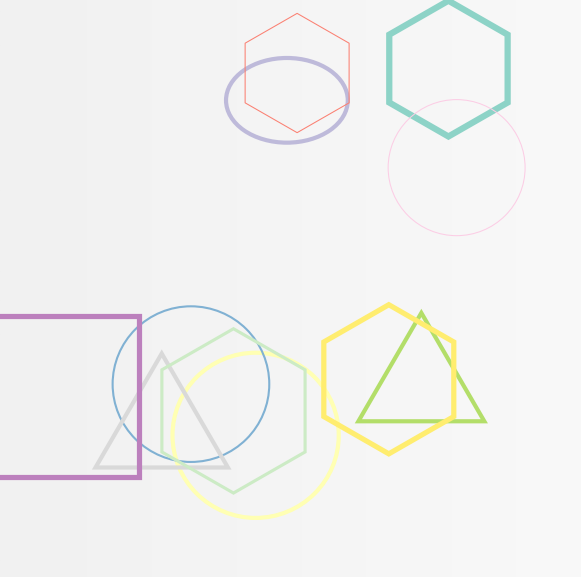[{"shape": "hexagon", "thickness": 3, "radius": 0.59, "center": [0.772, 0.88]}, {"shape": "circle", "thickness": 2, "radius": 0.72, "center": [0.44, 0.245]}, {"shape": "oval", "thickness": 2, "radius": 0.52, "center": [0.494, 0.825]}, {"shape": "hexagon", "thickness": 0.5, "radius": 0.52, "center": [0.511, 0.873]}, {"shape": "circle", "thickness": 1, "radius": 0.67, "center": [0.329, 0.334]}, {"shape": "triangle", "thickness": 2, "radius": 0.63, "center": [0.725, 0.332]}, {"shape": "circle", "thickness": 0.5, "radius": 0.59, "center": [0.786, 0.709]}, {"shape": "triangle", "thickness": 2, "radius": 0.66, "center": [0.278, 0.255]}, {"shape": "square", "thickness": 2.5, "radius": 0.69, "center": [0.1, 0.313]}, {"shape": "hexagon", "thickness": 1.5, "radius": 0.71, "center": [0.402, 0.288]}, {"shape": "hexagon", "thickness": 2.5, "radius": 0.65, "center": [0.669, 0.342]}]